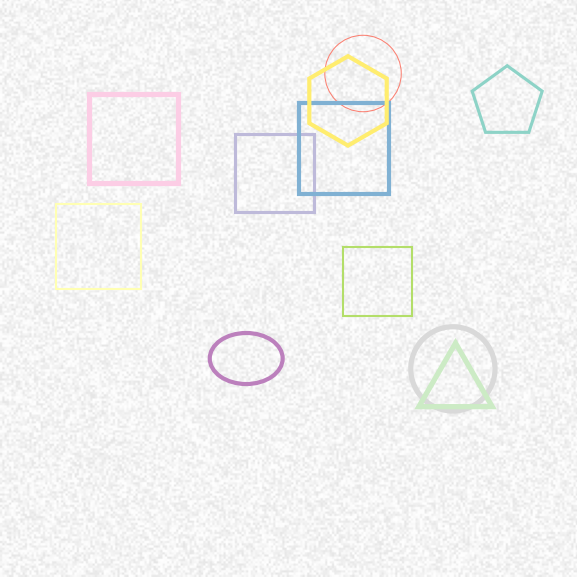[{"shape": "pentagon", "thickness": 1.5, "radius": 0.32, "center": [0.878, 0.822]}, {"shape": "square", "thickness": 1, "radius": 0.37, "center": [0.171, 0.573]}, {"shape": "square", "thickness": 1.5, "radius": 0.34, "center": [0.475, 0.699]}, {"shape": "circle", "thickness": 0.5, "radius": 0.33, "center": [0.629, 0.872]}, {"shape": "square", "thickness": 2, "radius": 0.39, "center": [0.595, 0.742]}, {"shape": "square", "thickness": 1, "radius": 0.3, "center": [0.654, 0.512]}, {"shape": "square", "thickness": 2.5, "radius": 0.39, "center": [0.231, 0.76]}, {"shape": "circle", "thickness": 2.5, "radius": 0.36, "center": [0.784, 0.36]}, {"shape": "oval", "thickness": 2, "radius": 0.32, "center": [0.426, 0.378]}, {"shape": "triangle", "thickness": 2.5, "radius": 0.37, "center": [0.789, 0.332]}, {"shape": "hexagon", "thickness": 2, "radius": 0.39, "center": [0.603, 0.824]}]